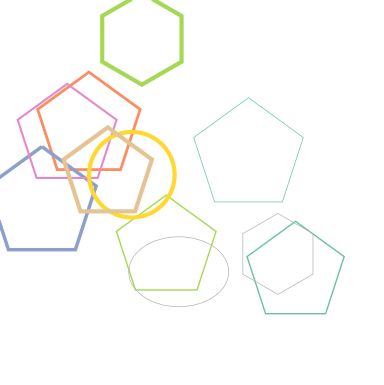[{"shape": "pentagon", "thickness": 0.5, "radius": 0.75, "center": [0.645, 0.597]}, {"shape": "pentagon", "thickness": 1, "radius": 0.66, "center": [0.768, 0.292]}, {"shape": "pentagon", "thickness": 2, "radius": 0.7, "center": [0.231, 0.673]}, {"shape": "pentagon", "thickness": 2.5, "radius": 0.74, "center": [0.109, 0.471]}, {"shape": "pentagon", "thickness": 1.5, "radius": 0.68, "center": [0.174, 0.647]}, {"shape": "pentagon", "thickness": 1, "radius": 0.68, "center": [0.432, 0.357]}, {"shape": "hexagon", "thickness": 3, "radius": 0.59, "center": [0.369, 0.899]}, {"shape": "circle", "thickness": 3, "radius": 0.56, "center": [0.342, 0.546]}, {"shape": "pentagon", "thickness": 3, "radius": 0.6, "center": [0.28, 0.549]}, {"shape": "oval", "thickness": 0.5, "radius": 0.65, "center": [0.464, 0.294]}, {"shape": "hexagon", "thickness": 0.5, "radius": 0.53, "center": [0.722, 0.34]}]